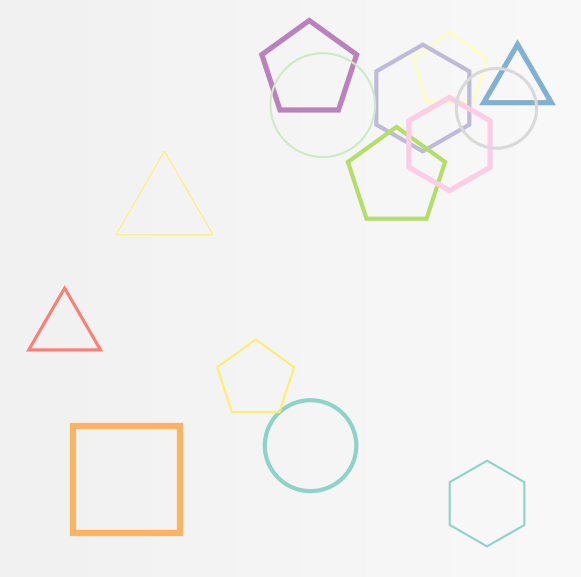[{"shape": "circle", "thickness": 2, "radius": 0.39, "center": [0.534, 0.227]}, {"shape": "hexagon", "thickness": 1, "radius": 0.37, "center": [0.838, 0.127]}, {"shape": "pentagon", "thickness": 1, "radius": 0.34, "center": [0.774, 0.876]}, {"shape": "hexagon", "thickness": 2, "radius": 0.46, "center": [0.727, 0.829]}, {"shape": "triangle", "thickness": 1.5, "radius": 0.36, "center": [0.111, 0.429]}, {"shape": "triangle", "thickness": 2.5, "radius": 0.34, "center": [0.89, 0.855]}, {"shape": "square", "thickness": 3, "radius": 0.46, "center": [0.218, 0.169]}, {"shape": "pentagon", "thickness": 2, "radius": 0.44, "center": [0.682, 0.691]}, {"shape": "hexagon", "thickness": 2.5, "radius": 0.4, "center": [0.773, 0.75]}, {"shape": "circle", "thickness": 1.5, "radius": 0.35, "center": [0.854, 0.812]}, {"shape": "pentagon", "thickness": 2.5, "radius": 0.43, "center": [0.532, 0.878]}, {"shape": "circle", "thickness": 1, "radius": 0.45, "center": [0.555, 0.817]}, {"shape": "pentagon", "thickness": 1, "radius": 0.35, "center": [0.44, 0.342]}, {"shape": "triangle", "thickness": 0.5, "radius": 0.48, "center": [0.283, 0.641]}]